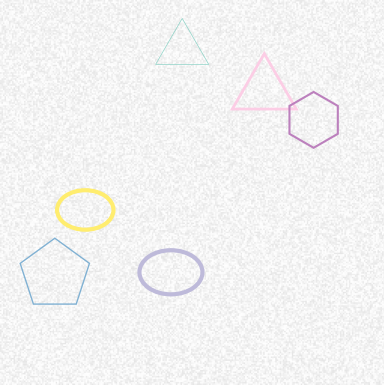[{"shape": "triangle", "thickness": 0.5, "radius": 0.4, "center": [0.473, 0.872]}, {"shape": "oval", "thickness": 3, "radius": 0.41, "center": [0.444, 0.293]}, {"shape": "pentagon", "thickness": 1, "radius": 0.47, "center": [0.142, 0.287]}, {"shape": "triangle", "thickness": 2, "radius": 0.48, "center": [0.686, 0.765]}, {"shape": "hexagon", "thickness": 1.5, "radius": 0.36, "center": [0.815, 0.689]}, {"shape": "oval", "thickness": 3, "radius": 0.37, "center": [0.222, 0.455]}]